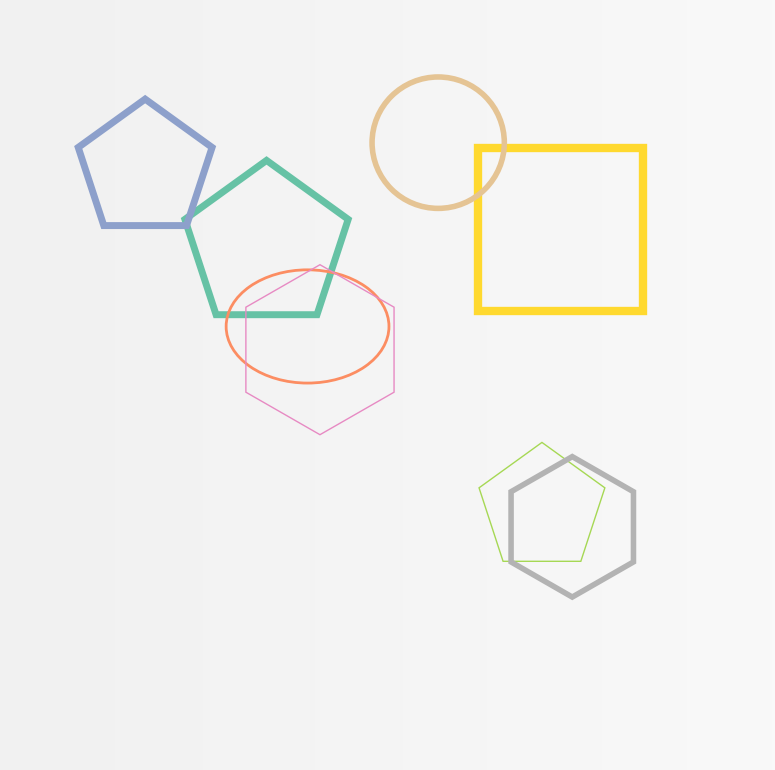[{"shape": "pentagon", "thickness": 2.5, "radius": 0.55, "center": [0.344, 0.681]}, {"shape": "oval", "thickness": 1, "radius": 0.53, "center": [0.397, 0.576]}, {"shape": "pentagon", "thickness": 2.5, "radius": 0.45, "center": [0.187, 0.78]}, {"shape": "hexagon", "thickness": 0.5, "radius": 0.55, "center": [0.413, 0.546]}, {"shape": "pentagon", "thickness": 0.5, "radius": 0.43, "center": [0.699, 0.34]}, {"shape": "square", "thickness": 3, "radius": 0.53, "center": [0.724, 0.702]}, {"shape": "circle", "thickness": 2, "radius": 0.43, "center": [0.565, 0.815]}, {"shape": "hexagon", "thickness": 2, "radius": 0.46, "center": [0.738, 0.316]}]